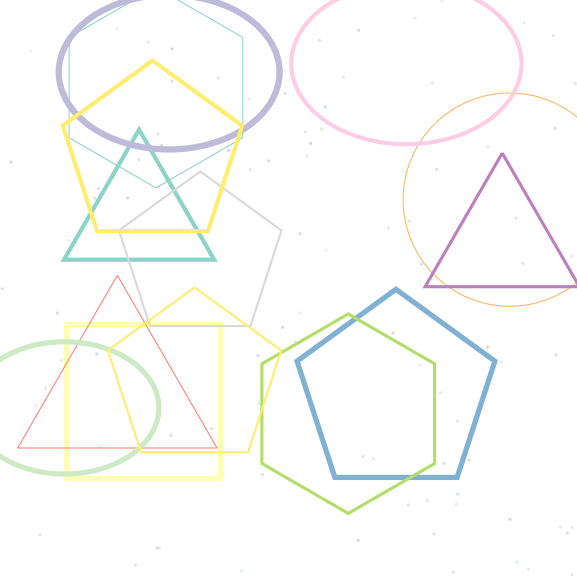[{"shape": "triangle", "thickness": 2, "radius": 0.75, "center": [0.241, 0.624]}, {"shape": "hexagon", "thickness": 0.5, "radius": 0.87, "center": [0.27, 0.847]}, {"shape": "square", "thickness": 2.5, "radius": 0.67, "center": [0.248, 0.305]}, {"shape": "oval", "thickness": 3, "radius": 0.96, "center": [0.293, 0.874]}, {"shape": "triangle", "thickness": 0.5, "radius": 1.0, "center": [0.203, 0.323]}, {"shape": "pentagon", "thickness": 2.5, "radius": 0.9, "center": [0.686, 0.318]}, {"shape": "circle", "thickness": 0.5, "radius": 0.92, "center": [0.883, 0.653]}, {"shape": "hexagon", "thickness": 1.5, "radius": 0.86, "center": [0.603, 0.283]}, {"shape": "oval", "thickness": 2, "radius": 1.0, "center": [0.704, 0.889]}, {"shape": "pentagon", "thickness": 1, "radius": 0.74, "center": [0.347, 0.554]}, {"shape": "triangle", "thickness": 1.5, "radius": 0.77, "center": [0.87, 0.58]}, {"shape": "oval", "thickness": 2.5, "radius": 0.82, "center": [0.112, 0.293]}, {"shape": "pentagon", "thickness": 2, "radius": 0.82, "center": [0.264, 0.731]}, {"shape": "pentagon", "thickness": 1, "radius": 0.79, "center": [0.337, 0.344]}]